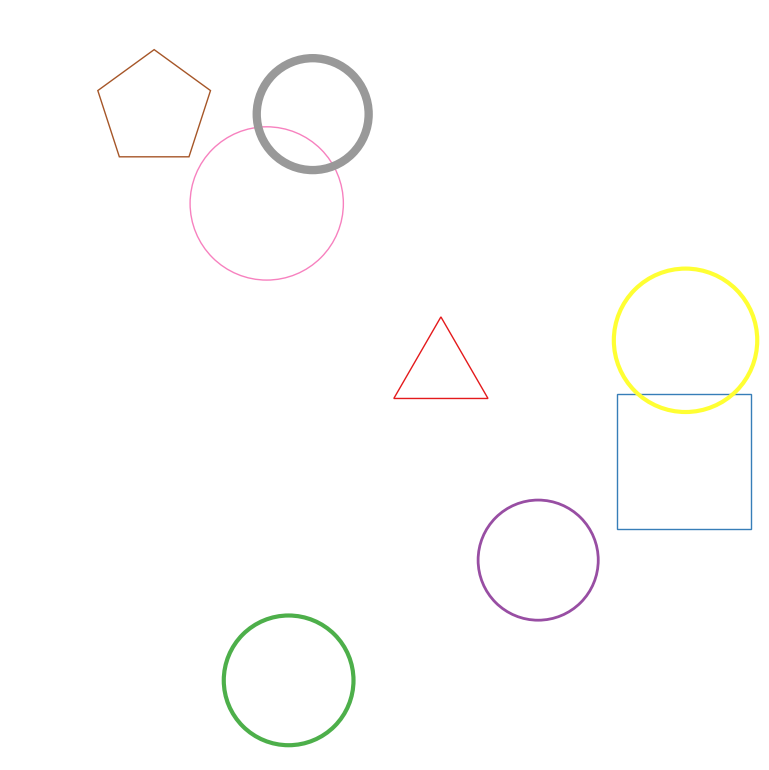[{"shape": "triangle", "thickness": 0.5, "radius": 0.35, "center": [0.573, 0.518]}, {"shape": "square", "thickness": 0.5, "radius": 0.44, "center": [0.888, 0.401]}, {"shape": "circle", "thickness": 1.5, "radius": 0.42, "center": [0.375, 0.116]}, {"shape": "circle", "thickness": 1, "radius": 0.39, "center": [0.699, 0.273]}, {"shape": "circle", "thickness": 1.5, "radius": 0.47, "center": [0.89, 0.558]}, {"shape": "pentagon", "thickness": 0.5, "radius": 0.38, "center": [0.2, 0.859]}, {"shape": "circle", "thickness": 0.5, "radius": 0.5, "center": [0.346, 0.736]}, {"shape": "circle", "thickness": 3, "radius": 0.36, "center": [0.406, 0.852]}]